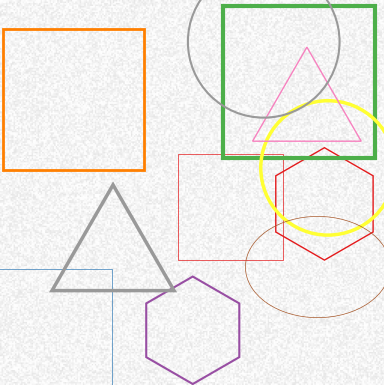[{"shape": "hexagon", "thickness": 1, "radius": 0.73, "center": [0.843, 0.47]}, {"shape": "square", "thickness": 0.5, "radius": 0.69, "center": [0.599, 0.462]}, {"shape": "square", "thickness": 0.5, "radius": 0.87, "center": [0.116, 0.127]}, {"shape": "square", "thickness": 3, "radius": 0.99, "center": [0.776, 0.786]}, {"shape": "hexagon", "thickness": 1.5, "radius": 0.7, "center": [0.501, 0.142]}, {"shape": "square", "thickness": 2, "radius": 0.91, "center": [0.192, 0.742]}, {"shape": "circle", "thickness": 2.5, "radius": 0.87, "center": [0.852, 0.564]}, {"shape": "oval", "thickness": 0.5, "radius": 0.94, "center": [0.825, 0.306]}, {"shape": "triangle", "thickness": 1, "radius": 0.81, "center": [0.797, 0.715]}, {"shape": "circle", "thickness": 1.5, "radius": 0.98, "center": [0.685, 0.891]}, {"shape": "triangle", "thickness": 2.5, "radius": 0.92, "center": [0.294, 0.337]}]